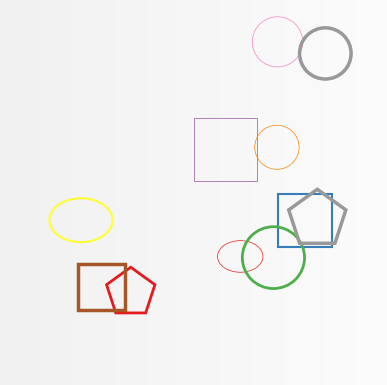[{"shape": "pentagon", "thickness": 2, "radius": 0.33, "center": [0.337, 0.24]}, {"shape": "oval", "thickness": 0.5, "radius": 0.29, "center": [0.62, 0.334]}, {"shape": "square", "thickness": 1.5, "radius": 0.34, "center": [0.787, 0.428]}, {"shape": "circle", "thickness": 2, "radius": 0.4, "center": [0.706, 0.331]}, {"shape": "square", "thickness": 0.5, "radius": 0.41, "center": [0.583, 0.611]}, {"shape": "circle", "thickness": 0.5, "radius": 0.29, "center": [0.715, 0.617]}, {"shape": "oval", "thickness": 1.5, "radius": 0.41, "center": [0.209, 0.428]}, {"shape": "square", "thickness": 2.5, "radius": 0.3, "center": [0.261, 0.255]}, {"shape": "circle", "thickness": 0.5, "radius": 0.33, "center": [0.716, 0.891]}, {"shape": "circle", "thickness": 2.5, "radius": 0.33, "center": [0.84, 0.861]}, {"shape": "pentagon", "thickness": 2.5, "radius": 0.39, "center": [0.819, 0.431]}]